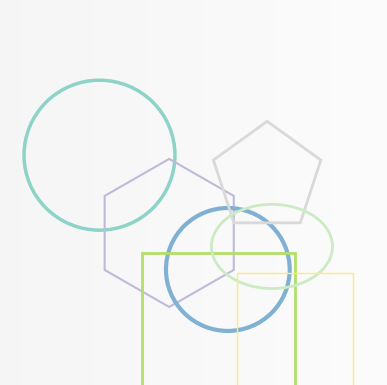[{"shape": "circle", "thickness": 2.5, "radius": 0.97, "center": [0.257, 0.597]}, {"shape": "hexagon", "thickness": 1.5, "radius": 0.96, "center": [0.437, 0.395]}, {"shape": "circle", "thickness": 3, "radius": 0.8, "center": [0.588, 0.3]}, {"shape": "square", "thickness": 2, "radius": 0.98, "center": [0.564, 0.146]}, {"shape": "pentagon", "thickness": 2, "radius": 0.73, "center": [0.689, 0.539]}, {"shape": "oval", "thickness": 2, "radius": 0.78, "center": [0.702, 0.36]}, {"shape": "square", "thickness": 1, "radius": 0.75, "center": [0.762, 0.142]}]